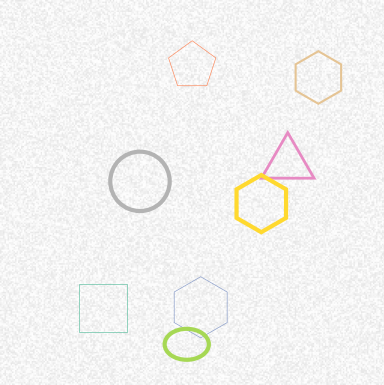[{"shape": "square", "thickness": 0.5, "radius": 0.31, "center": [0.267, 0.2]}, {"shape": "pentagon", "thickness": 0.5, "radius": 0.32, "center": [0.499, 0.83]}, {"shape": "hexagon", "thickness": 0.5, "radius": 0.4, "center": [0.521, 0.202]}, {"shape": "triangle", "thickness": 2, "radius": 0.39, "center": [0.747, 0.577]}, {"shape": "oval", "thickness": 3, "radius": 0.29, "center": [0.485, 0.106]}, {"shape": "hexagon", "thickness": 3, "radius": 0.37, "center": [0.679, 0.471]}, {"shape": "hexagon", "thickness": 1.5, "radius": 0.34, "center": [0.827, 0.799]}, {"shape": "circle", "thickness": 3, "radius": 0.39, "center": [0.364, 0.529]}]